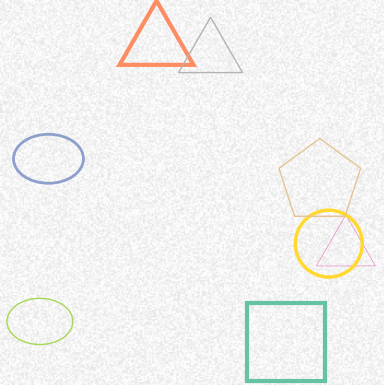[{"shape": "square", "thickness": 3, "radius": 0.51, "center": [0.743, 0.112]}, {"shape": "triangle", "thickness": 3, "radius": 0.55, "center": [0.407, 0.887]}, {"shape": "oval", "thickness": 2, "radius": 0.45, "center": [0.126, 0.588]}, {"shape": "triangle", "thickness": 0.5, "radius": 0.44, "center": [0.898, 0.354]}, {"shape": "oval", "thickness": 1, "radius": 0.43, "center": [0.104, 0.165]}, {"shape": "circle", "thickness": 2.5, "radius": 0.43, "center": [0.854, 0.367]}, {"shape": "pentagon", "thickness": 1, "radius": 0.56, "center": [0.831, 0.529]}, {"shape": "triangle", "thickness": 1, "radius": 0.48, "center": [0.547, 0.859]}]